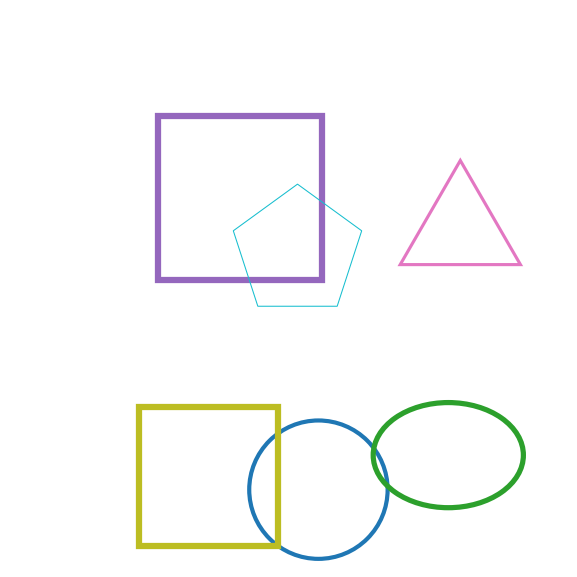[{"shape": "circle", "thickness": 2, "radius": 0.6, "center": [0.551, 0.151]}, {"shape": "oval", "thickness": 2.5, "radius": 0.65, "center": [0.776, 0.211]}, {"shape": "square", "thickness": 3, "radius": 0.71, "center": [0.416, 0.656]}, {"shape": "triangle", "thickness": 1.5, "radius": 0.6, "center": [0.797, 0.601]}, {"shape": "square", "thickness": 3, "radius": 0.6, "center": [0.362, 0.174]}, {"shape": "pentagon", "thickness": 0.5, "radius": 0.58, "center": [0.515, 0.563]}]